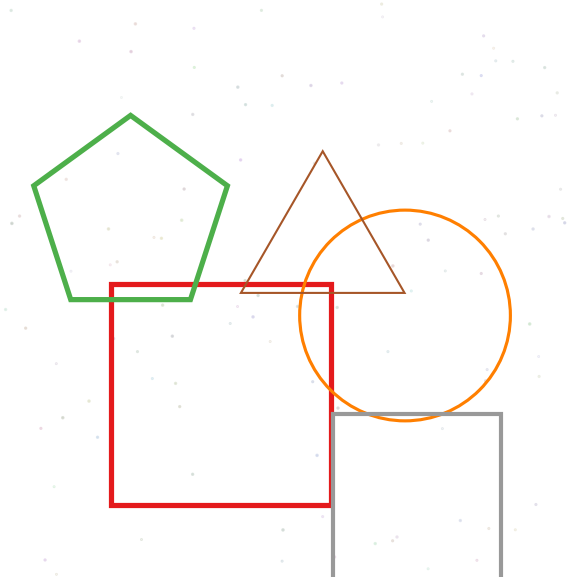[{"shape": "square", "thickness": 2.5, "radius": 0.95, "center": [0.383, 0.316]}, {"shape": "pentagon", "thickness": 2.5, "radius": 0.88, "center": [0.226, 0.623]}, {"shape": "circle", "thickness": 1.5, "radius": 0.91, "center": [0.701, 0.453]}, {"shape": "triangle", "thickness": 1, "radius": 0.82, "center": [0.559, 0.574]}, {"shape": "square", "thickness": 2, "radius": 0.73, "center": [0.723, 0.138]}]